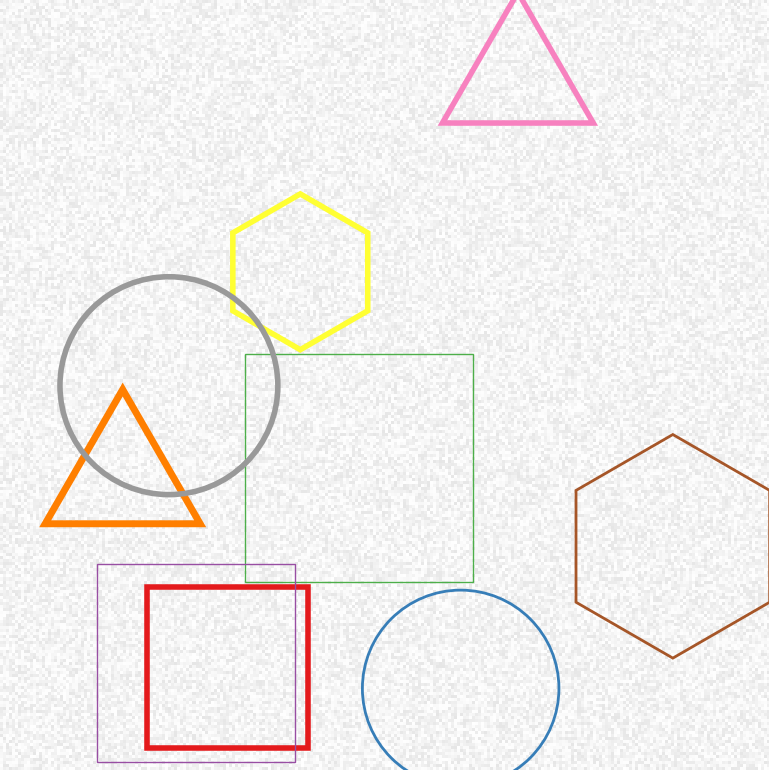[{"shape": "square", "thickness": 2, "radius": 0.52, "center": [0.295, 0.133]}, {"shape": "circle", "thickness": 1, "radius": 0.64, "center": [0.598, 0.106]}, {"shape": "square", "thickness": 0.5, "radius": 0.74, "center": [0.466, 0.392]}, {"shape": "square", "thickness": 0.5, "radius": 0.64, "center": [0.255, 0.139]}, {"shape": "triangle", "thickness": 2.5, "radius": 0.58, "center": [0.159, 0.378]}, {"shape": "hexagon", "thickness": 2, "radius": 0.51, "center": [0.39, 0.647]}, {"shape": "hexagon", "thickness": 1, "radius": 0.73, "center": [0.874, 0.29]}, {"shape": "triangle", "thickness": 2, "radius": 0.57, "center": [0.673, 0.897]}, {"shape": "circle", "thickness": 2, "radius": 0.71, "center": [0.219, 0.499]}]